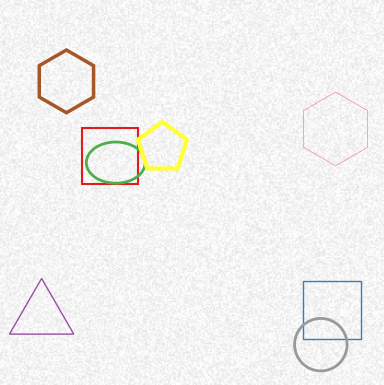[{"shape": "square", "thickness": 1.5, "radius": 0.36, "center": [0.286, 0.595]}, {"shape": "square", "thickness": 1, "radius": 0.38, "center": [0.862, 0.195]}, {"shape": "oval", "thickness": 2, "radius": 0.38, "center": [0.301, 0.578]}, {"shape": "triangle", "thickness": 1, "radius": 0.48, "center": [0.108, 0.18]}, {"shape": "pentagon", "thickness": 3, "radius": 0.33, "center": [0.422, 0.617]}, {"shape": "hexagon", "thickness": 2.5, "radius": 0.41, "center": [0.173, 0.789]}, {"shape": "hexagon", "thickness": 0.5, "radius": 0.48, "center": [0.871, 0.665]}, {"shape": "circle", "thickness": 2, "radius": 0.34, "center": [0.833, 0.105]}]